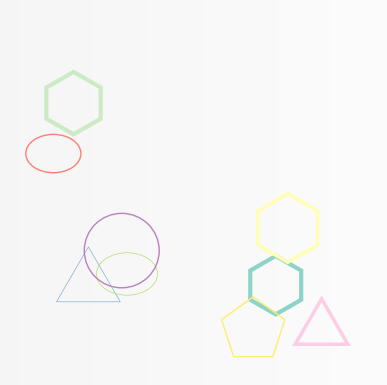[{"shape": "hexagon", "thickness": 3, "radius": 0.38, "center": [0.712, 0.259]}, {"shape": "hexagon", "thickness": 2.5, "radius": 0.44, "center": [0.743, 0.408]}, {"shape": "oval", "thickness": 1, "radius": 0.36, "center": [0.138, 0.601]}, {"shape": "triangle", "thickness": 0.5, "radius": 0.48, "center": [0.228, 0.264]}, {"shape": "oval", "thickness": 0.5, "radius": 0.39, "center": [0.328, 0.288]}, {"shape": "triangle", "thickness": 2.5, "radius": 0.39, "center": [0.83, 0.145]}, {"shape": "circle", "thickness": 1, "radius": 0.48, "center": [0.314, 0.349]}, {"shape": "hexagon", "thickness": 3, "radius": 0.4, "center": [0.19, 0.732]}, {"shape": "pentagon", "thickness": 1, "radius": 0.43, "center": [0.653, 0.143]}]